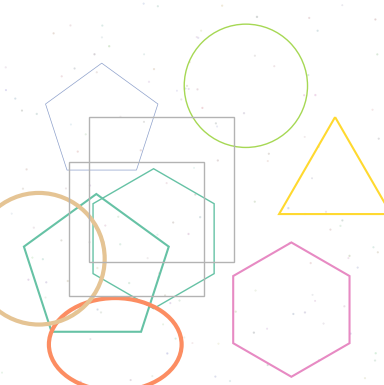[{"shape": "hexagon", "thickness": 1, "radius": 0.91, "center": [0.399, 0.38]}, {"shape": "pentagon", "thickness": 1.5, "radius": 0.99, "center": [0.25, 0.298]}, {"shape": "oval", "thickness": 3, "radius": 0.86, "center": [0.299, 0.105]}, {"shape": "pentagon", "thickness": 0.5, "radius": 0.77, "center": [0.264, 0.682]}, {"shape": "hexagon", "thickness": 1.5, "radius": 0.87, "center": [0.757, 0.196]}, {"shape": "circle", "thickness": 1, "radius": 0.8, "center": [0.639, 0.777]}, {"shape": "triangle", "thickness": 1.5, "radius": 0.84, "center": [0.87, 0.528]}, {"shape": "circle", "thickness": 3, "radius": 0.85, "center": [0.101, 0.328]}, {"shape": "square", "thickness": 1, "radius": 0.94, "center": [0.419, 0.507]}, {"shape": "square", "thickness": 1, "radius": 0.87, "center": [0.355, 0.405]}]